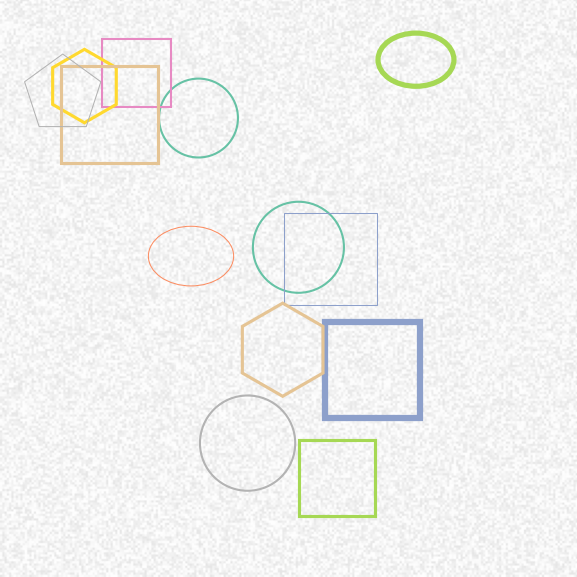[{"shape": "circle", "thickness": 1, "radius": 0.39, "center": [0.517, 0.571]}, {"shape": "circle", "thickness": 1, "radius": 0.34, "center": [0.344, 0.795]}, {"shape": "oval", "thickness": 0.5, "radius": 0.37, "center": [0.331, 0.556]}, {"shape": "square", "thickness": 3, "radius": 0.41, "center": [0.645, 0.359]}, {"shape": "square", "thickness": 0.5, "radius": 0.4, "center": [0.573, 0.55]}, {"shape": "square", "thickness": 1, "radius": 0.3, "center": [0.236, 0.873]}, {"shape": "square", "thickness": 1.5, "radius": 0.33, "center": [0.584, 0.172]}, {"shape": "oval", "thickness": 2.5, "radius": 0.33, "center": [0.72, 0.896]}, {"shape": "hexagon", "thickness": 1.5, "radius": 0.32, "center": [0.146, 0.85]}, {"shape": "hexagon", "thickness": 1.5, "radius": 0.4, "center": [0.489, 0.394]}, {"shape": "square", "thickness": 1.5, "radius": 0.42, "center": [0.19, 0.801]}, {"shape": "pentagon", "thickness": 0.5, "radius": 0.35, "center": [0.109, 0.836]}, {"shape": "circle", "thickness": 1, "radius": 0.41, "center": [0.429, 0.232]}]